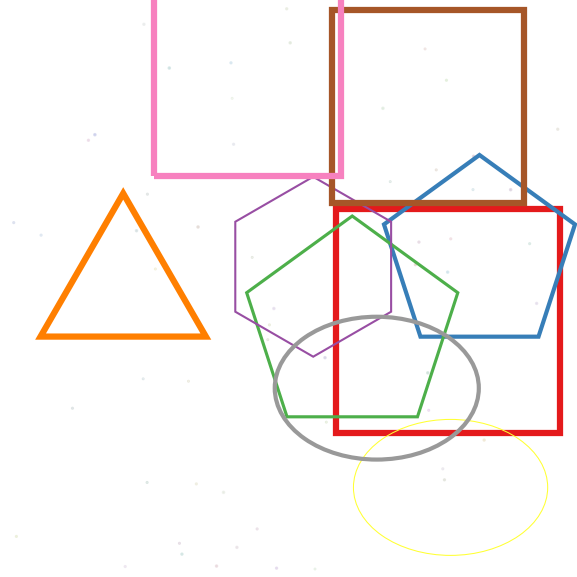[{"shape": "square", "thickness": 3, "radius": 0.97, "center": [0.775, 0.443]}, {"shape": "pentagon", "thickness": 2, "radius": 0.87, "center": [0.83, 0.557]}, {"shape": "pentagon", "thickness": 1.5, "radius": 0.96, "center": [0.61, 0.433]}, {"shape": "hexagon", "thickness": 1, "radius": 0.78, "center": [0.542, 0.537]}, {"shape": "triangle", "thickness": 3, "radius": 0.83, "center": [0.213, 0.499]}, {"shape": "oval", "thickness": 0.5, "radius": 0.84, "center": [0.78, 0.155]}, {"shape": "square", "thickness": 3, "radius": 0.83, "center": [0.741, 0.815]}, {"shape": "square", "thickness": 3, "radius": 0.81, "center": [0.429, 0.855]}, {"shape": "oval", "thickness": 2, "radius": 0.88, "center": [0.652, 0.327]}]